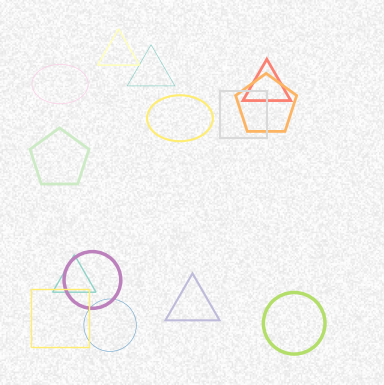[{"shape": "triangle", "thickness": 1, "radius": 0.33, "center": [0.193, 0.274]}, {"shape": "triangle", "thickness": 0.5, "radius": 0.36, "center": [0.392, 0.813]}, {"shape": "triangle", "thickness": 1, "radius": 0.31, "center": [0.308, 0.862]}, {"shape": "triangle", "thickness": 1.5, "radius": 0.41, "center": [0.5, 0.209]}, {"shape": "triangle", "thickness": 2, "radius": 0.36, "center": [0.693, 0.775]}, {"shape": "circle", "thickness": 0.5, "radius": 0.34, "center": [0.286, 0.155]}, {"shape": "pentagon", "thickness": 2, "radius": 0.42, "center": [0.691, 0.726]}, {"shape": "circle", "thickness": 2.5, "radius": 0.4, "center": [0.764, 0.16]}, {"shape": "oval", "thickness": 0.5, "radius": 0.37, "center": [0.156, 0.782]}, {"shape": "square", "thickness": 1.5, "radius": 0.3, "center": [0.632, 0.702]}, {"shape": "circle", "thickness": 2.5, "radius": 0.37, "center": [0.24, 0.273]}, {"shape": "pentagon", "thickness": 2, "radius": 0.4, "center": [0.155, 0.587]}, {"shape": "square", "thickness": 1, "radius": 0.38, "center": [0.156, 0.173]}, {"shape": "oval", "thickness": 1.5, "radius": 0.43, "center": [0.467, 0.693]}]